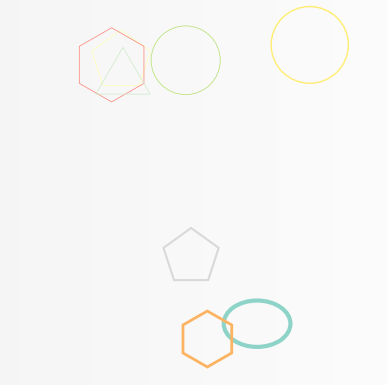[{"shape": "oval", "thickness": 3, "radius": 0.43, "center": [0.663, 0.159]}, {"shape": "pentagon", "thickness": 0.5, "radius": 0.4, "center": [0.313, 0.843]}, {"shape": "hexagon", "thickness": 0.5, "radius": 0.48, "center": [0.288, 0.832]}, {"shape": "hexagon", "thickness": 2, "radius": 0.36, "center": [0.535, 0.119]}, {"shape": "circle", "thickness": 0.5, "radius": 0.45, "center": [0.479, 0.843]}, {"shape": "pentagon", "thickness": 1.5, "radius": 0.37, "center": [0.493, 0.333]}, {"shape": "triangle", "thickness": 0.5, "radius": 0.41, "center": [0.317, 0.796]}, {"shape": "circle", "thickness": 1, "radius": 0.5, "center": [0.799, 0.883]}]